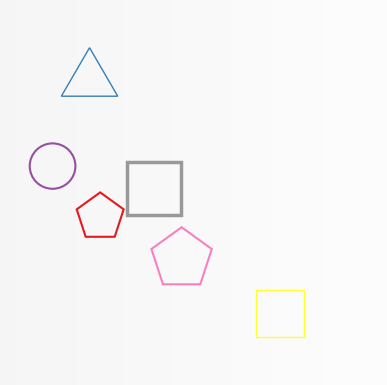[{"shape": "pentagon", "thickness": 1.5, "radius": 0.32, "center": [0.259, 0.437]}, {"shape": "triangle", "thickness": 1, "radius": 0.42, "center": [0.231, 0.792]}, {"shape": "circle", "thickness": 1.5, "radius": 0.29, "center": [0.136, 0.569]}, {"shape": "square", "thickness": 1, "radius": 0.31, "center": [0.722, 0.186]}, {"shape": "pentagon", "thickness": 1.5, "radius": 0.41, "center": [0.469, 0.328]}, {"shape": "square", "thickness": 2.5, "radius": 0.35, "center": [0.397, 0.51]}]